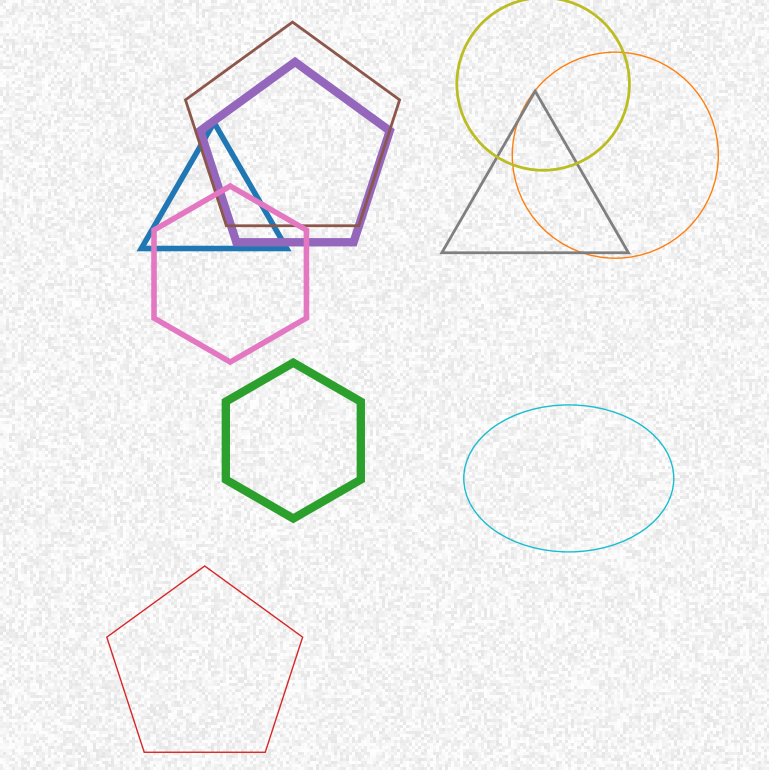[{"shape": "triangle", "thickness": 2, "radius": 0.55, "center": [0.278, 0.732]}, {"shape": "circle", "thickness": 0.5, "radius": 0.67, "center": [0.799, 0.798]}, {"shape": "hexagon", "thickness": 3, "radius": 0.51, "center": [0.381, 0.428]}, {"shape": "pentagon", "thickness": 0.5, "radius": 0.67, "center": [0.266, 0.131]}, {"shape": "pentagon", "thickness": 3, "radius": 0.65, "center": [0.383, 0.79]}, {"shape": "pentagon", "thickness": 1, "radius": 0.73, "center": [0.38, 0.825]}, {"shape": "hexagon", "thickness": 2, "radius": 0.57, "center": [0.299, 0.644]}, {"shape": "triangle", "thickness": 1, "radius": 0.7, "center": [0.695, 0.742]}, {"shape": "circle", "thickness": 1, "radius": 0.56, "center": [0.705, 0.891]}, {"shape": "oval", "thickness": 0.5, "radius": 0.68, "center": [0.739, 0.379]}]